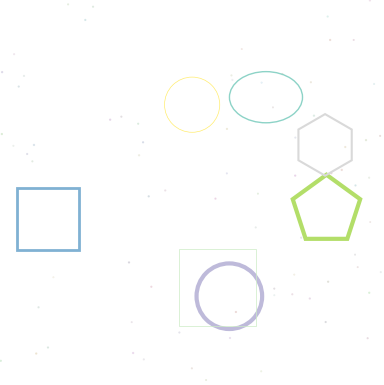[{"shape": "oval", "thickness": 1, "radius": 0.47, "center": [0.691, 0.748]}, {"shape": "circle", "thickness": 3, "radius": 0.43, "center": [0.596, 0.231]}, {"shape": "square", "thickness": 2, "radius": 0.4, "center": [0.125, 0.431]}, {"shape": "pentagon", "thickness": 3, "radius": 0.46, "center": [0.848, 0.454]}, {"shape": "hexagon", "thickness": 1.5, "radius": 0.4, "center": [0.844, 0.624]}, {"shape": "square", "thickness": 0.5, "radius": 0.5, "center": [0.564, 0.254]}, {"shape": "circle", "thickness": 0.5, "radius": 0.36, "center": [0.499, 0.728]}]